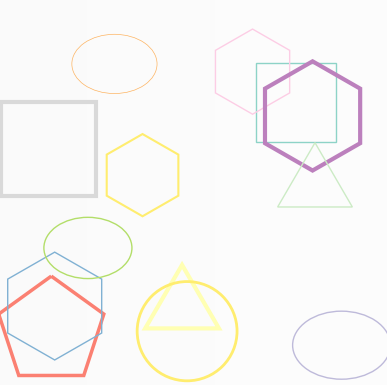[{"shape": "square", "thickness": 1, "radius": 0.51, "center": [0.764, 0.734]}, {"shape": "triangle", "thickness": 3, "radius": 0.55, "center": [0.47, 0.202]}, {"shape": "oval", "thickness": 1, "radius": 0.63, "center": [0.881, 0.103]}, {"shape": "pentagon", "thickness": 2.5, "radius": 0.71, "center": [0.132, 0.14]}, {"shape": "hexagon", "thickness": 1, "radius": 0.7, "center": [0.141, 0.205]}, {"shape": "oval", "thickness": 0.5, "radius": 0.55, "center": [0.295, 0.834]}, {"shape": "oval", "thickness": 1, "radius": 0.57, "center": [0.227, 0.356]}, {"shape": "hexagon", "thickness": 1, "radius": 0.55, "center": [0.652, 0.814]}, {"shape": "square", "thickness": 3, "radius": 0.61, "center": [0.124, 0.613]}, {"shape": "hexagon", "thickness": 3, "radius": 0.71, "center": [0.807, 0.699]}, {"shape": "triangle", "thickness": 1, "radius": 0.56, "center": [0.813, 0.518]}, {"shape": "hexagon", "thickness": 1.5, "radius": 0.53, "center": [0.368, 0.545]}, {"shape": "circle", "thickness": 2, "radius": 0.64, "center": [0.483, 0.14]}]